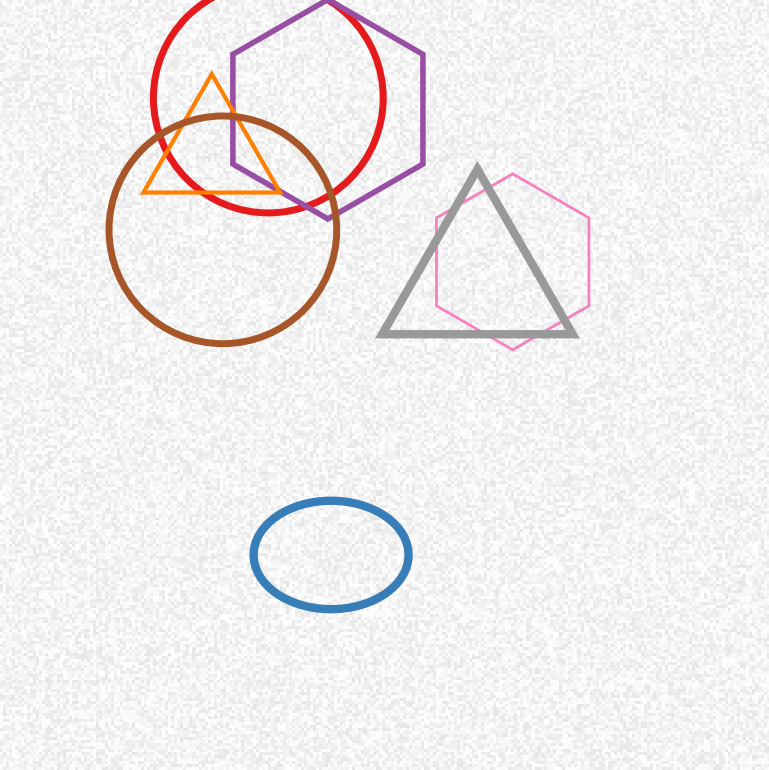[{"shape": "circle", "thickness": 2.5, "radius": 0.75, "center": [0.348, 0.873]}, {"shape": "oval", "thickness": 3, "radius": 0.5, "center": [0.43, 0.279]}, {"shape": "hexagon", "thickness": 2, "radius": 0.71, "center": [0.426, 0.858]}, {"shape": "triangle", "thickness": 1.5, "radius": 0.51, "center": [0.275, 0.801]}, {"shape": "circle", "thickness": 2.5, "radius": 0.74, "center": [0.289, 0.702]}, {"shape": "hexagon", "thickness": 1, "radius": 0.57, "center": [0.666, 0.66]}, {"shape": "triangle", "thickness": 3, "radius": 0.71, "center": [0.62, 0.637]}]